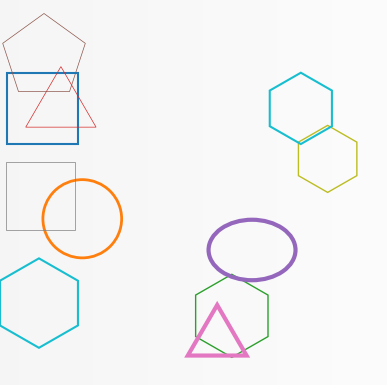[{"shape": "square", "thickness": 1.5, "radius": 0.46, "center": [0.11, 0.718]}, {"shape": "circle", "thickness": 2, "radius": 0.51, "center": [0.212, 0.432]}, {"shape": "hexagon", "thickness": 1, "radius": 0.54, "center": [0.598, 0.18]}, {"shape": "triangle", "thickness": 0.5, "radius": 0.52, "center": [0.157, 0.722]}, {"shape": "oval", "thickness": 3, "radius": 0.56, "center": [0.65, 0.351]}, {"shape": "pentagon", "thickness": 0.5, "radius": 0.56, "center": [0.114, 0.853]}, {"shape": "triangle", "thickness": 3, "radius": 0.44, "center": [0.56, 0.12]}, {"shape": "square", "thickness": 0.5, "radius": 0.44, "center": [0.104, 0.492]}, {"shape": "hexagon", "thickness": 1, "radius": 0.44, "center": [0.846, 0.587]}, {"shape": "hexagon", "thickness": 1.5, "radius": 0.46, "center": [0.776, 0.718]}, {"shape": "hexagon", "thickness": 1.5, "radius": 0.58, "center": [0.101, 0.213]}]